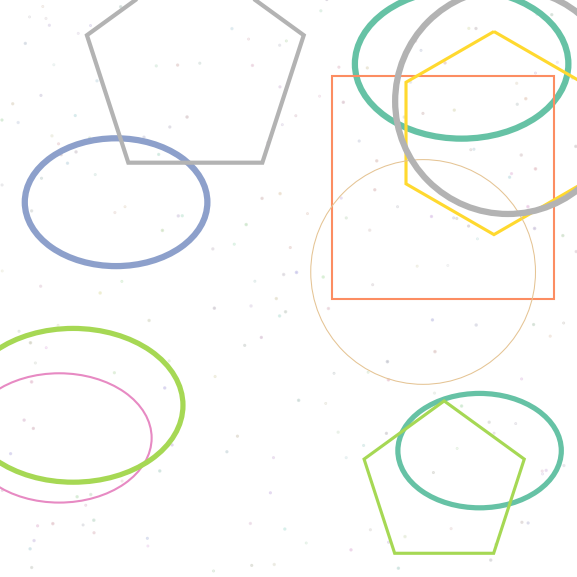[{"shape": "oval", "thickness": 3, "radius": 0.92, "center": [0.799, 0.888]}, {"shape": "oval", "thickness": 2.5, "radius": 0.71, "center": [0.83, 0.219]}, {"shape": "square", "thickness": 1, "radius": 0.96, "center": [0.767, 0.674]}, {"shape": "oval", "thickness": 3, "radius": 0.79, "center": [0.201, 0.649]}, {"shape": "oval", "thickness": 1, "radius": 0.8, "center": [0.103, 0.241]}, {"shape": "pentagon", "thickness": 1.5, "radius": 0.73, "center": [0.769, 0.159]}, {"shape": "oval", "thickness": 2.5, "radius": 0.95, "center": [0.127, 0.297]}, {"shape": "hexagon", "thickness": 1.5, "radius": 0.88, "center": [0.855, 0.769]}, {"shape": "circle", "thickness": 0.5, "radius": 0.97, "center": [0.733, 0.528]}, {"shape": "circle", "thickness": 3, "radius": 0.98, "center": [0.879, 0.824]}, {"shape": "pentagon", "thickness": 2, "radius": 0.99, "center": [0.338, 0.877]}]